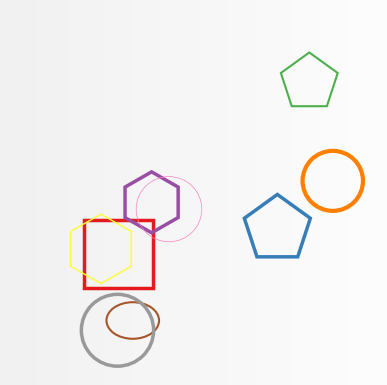[{"shape": "square", "thickness": 2.5, "radius": 0.45, "center": [0.307, 0.34]}, {"shape": "pentagon", "thickness": 2.5, "radius": 0.45, "center": [0.716, 0.405]}, {"shape": "pentagon", "thickness": 1.5, "radius": 0.39, "center": [0.798, 0.787]}, {"shape": "hexagon", "thickness": 2.5, "radius": 0.4, "center": [0.391, 0.474]}, {"shape": "circle", "thickness": 3, "radius": 0.39, "center": [0.859, 0.53]}, {"shape": "hexagon", "thickness": 1, "radius": 0.45, "center": [0.26, 0.354]}, {"shape": "oval", "thickness": 1.5, "radius": 0.34, "center": [0.343, 0.168]}, {"shape": "circle", "thickness": 0.5, "radius": 0.42, "center": [0.436, 0.457]}, {"shape": "circle", "thickness": 2.5, "radius": 0.47, "center": [0.303, 0.142]}]